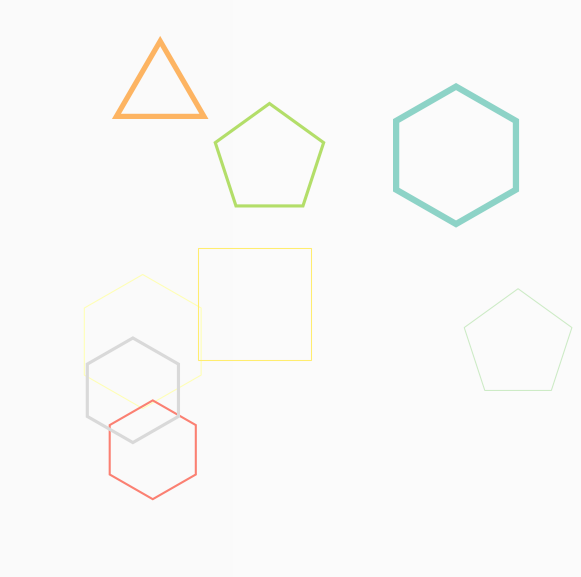[{"shape": "hexagon", "thickness": 3, "radius": 0.6, "center": [0.785, 0.73]}, {"shape": "hexagon", "thickness": 0.5, "radius": 0.58, "center": [0.246, 0.408]}, {"shape": "hexagon", "thickness": 1, "radius": 0.43, "center": [0.263, 0.22]}, {"shape": "triangle", "thickness": 2.5, "radius": 0.43, "center": [0.276, 0.841]}, {"shape": "pentagon", "thickness": 1.5, "radius": 0.49, "center": [0.464, 0.722]}, {"shape": "hexagon", "thickness": 1.5, "radius": 0.45, "center": [0.229, 0.323]}, {"shape": "pentagon", "thickness": 0.5, "radius": 0.49, "center": [0.891, 0.402]}, {"shape": "square", "thickness": 0.5, "radius": 0.48, "center": [0.437, 0.473]}]